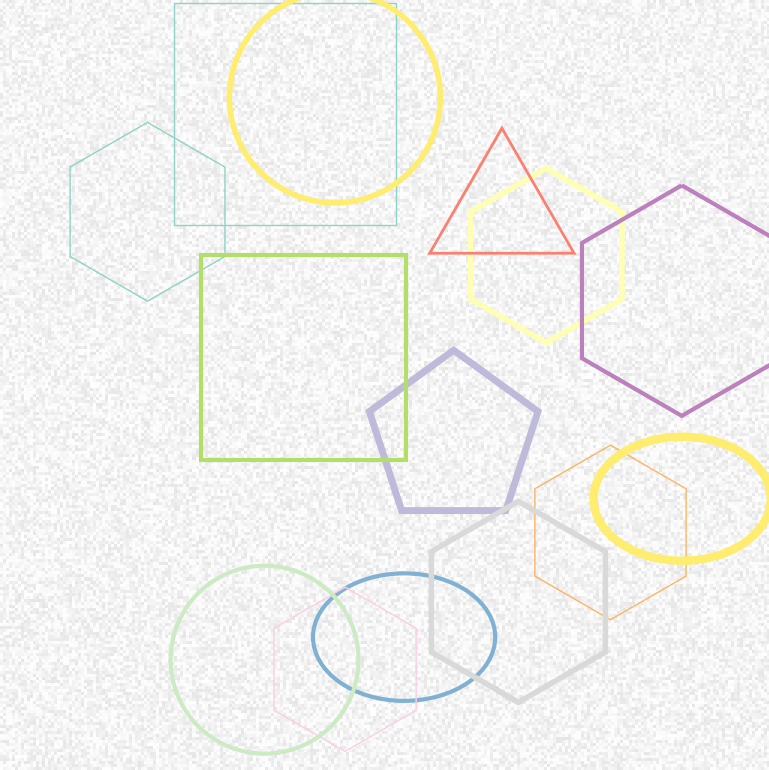[{"shape": "square", "thickness": 0.5, "radius": 0.72, "center": [0.37, 0.852]}, {"shape": "hexagon", "thickness": 0.5, "radius": 0.58, "center": [0.192, 0.725]}, {"shape": "hexagon", "thickness": 2, "radius": 0.57, "center": [0.709, 0.668]}, {"shape": "pentagon", "thickness": 2.5, "radius": 0.58, "center": [0.589, 0.43]}, {"shape": "triangle", "thickness": 1, "radius": 0.54, "center": [0.652, 0.725]}, {"shape": "oval", "thickness": 1.5, "radius": 0.59, "center": [0.525, 0.173]}, {"shape": "hexagon", "thickness": 0.5, "radius": 0.57, "center": [0.793, 0.309]}, {"shape": "square", "thickness": 1.5, "radius": 0.67, "center": [0.394, 0.535]}, {"shape": "hexagon", "thickness": 0.5, "radius": 0.53, "center": [0.448, 0.131]}, {"shape": "hexagon", "thickness": 2, "radius": 0.65, "center": [0.673, 0.218]}, {"shape": "hexagon", "thickness": 1.5, "radius": 0.75, "center": [0.885, 0.61]}, {"shape": "circle", "thickness": 1.5, "radius": 0.61, "center": [0.344, 0.143]}, {"shape": "circle", "thickness": 2, "radius": 0.69, "center": [0.435, 0.874]}, {"shape": "oval", "thickness": 3, "radius": 0.58, "center": [0.886, 0.352]}]